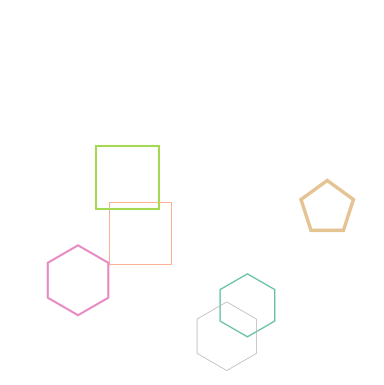[{"shape": "hexagon", "thickness": 1, "radius": 0.41, "center": [0.643, 0.207]}, {"shape": "square", "thickness": 0.5, "radius": 0.4, "center": [0.364, 0.394]}, {"shape": "hexagon", "thickness": 1.5, "radius": 0.45, "center": [0.203, 0.272]}, {"shape": "square", "thickness": 1.5, "radius": 0.41, "center": [0.332, 0.539]}, {"shape": "pentagon", "thickness": 2.5, "radius": 0.36, "center": [0.85, 0.46]}, {"shape": "hexagon", "thickness": 0.5, "radius": 0.45, "center": [0.589, 0.127]}]